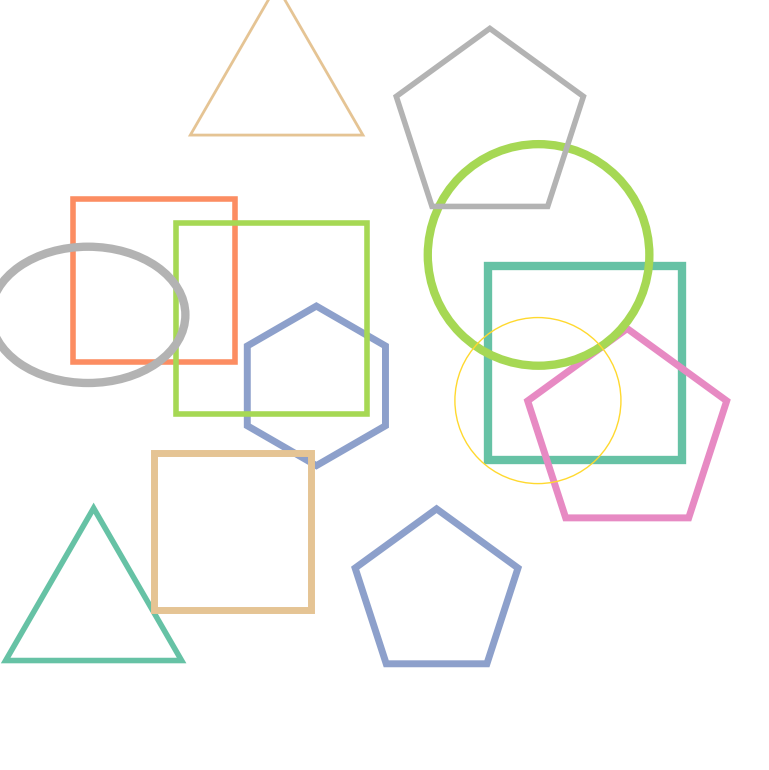[{"shape": "square", "thickness": 3, "radius": 0.63, "center": [0.76, 0.528]}, {"shape": "triangle", "thickness": 2, "radius": 0.66, "center": [0.122, 0.208]}, {"shape": "square", "thickness": 2, "radius": 0.53, "center": [0.2, 0.636]}, {"shape": "hexagon", "thickness": 2.5, "radius": 0.52, "center": [0.411, 0.499]}, {"shape": "pentagon", "thickness": 2.5, "radius": 0.56, "center": [0.567, 0.228]}, {"shape": "pentagon", "thickness": 2.5, "radius": 0.68, "center": [0.815, 0.437]}, {"shape": "square", "thickness": 2, "radius": 0.62, "center": [0.352, 0.587]}, {"shape": "circle", "thickness": 3, "radius": 0.72, "center": [0.699, 0.669]}, {"shape": "circle", "thickness": 0.5, "radius": 0.54, "center": [0.699, 0.48]}, {"shape": "triangle", "thickness": 1, "radius": 0.65, "center": [0.359, 0.889]}, {"shape": "square", "thickness": 2.5, "radius": 0.51, "center": [0.302, 0.31]}, {"shape": "pentagon", "thickness": 2, "radius": 0.64, "center": [0.636, 0.835]}, {"shape": "oval", "thickness": 3, "radius": 0.63, "center": [0.114, 0.591]}]